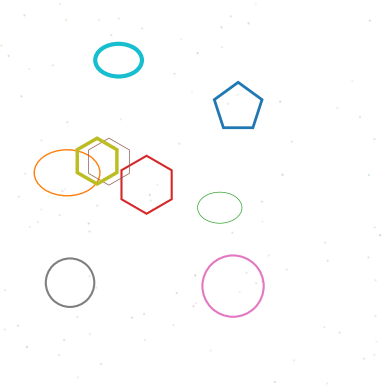[{"shape": "pentagon", "thickness": 2, "radius": 0.33, "center": [0.619, 0.721]}, {"shape": "oval", "thickness": 1, "radius": 0.43, "center": [0.174, 0.551]}, {"shape": "oval", "thickness": 0.5, "radius": 0.29, "center": [0.571, 0.461]}, {"shape": "hexagon", "thickness": 1.5, "radius": 0.38, "center": [0.381, 0.52]}, {"shape": "hexagon", "thickness": 0.5, "radius": 0.31, "center": [0.283, 0.58]}, {"shape": "circle", "thickness": 1.5, "radius": 0.4, "center": [0.605, 0.257]}, {"shape": "circle", "thickness": 1.5, "radius": 0.31, "center": [0.182, 0.266]}, {"shape": "hexagon", "thickness": 2.5, "radius": 0.3, "center": [0.252, 0.582]}, {"shape": "oval", "thickness": 3, "radius": 0.3, "center": [0.308, 0.844]}]